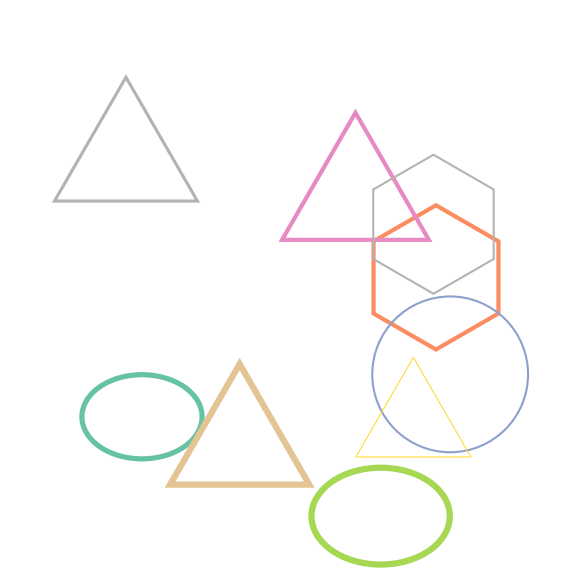[{"shape": "oval", "thickness": 2.5, "radius": 0.52, "center": [0.246, 0.277]}, {"shape": "hexagon", "thickness": 2, "radius": 0.62, "center": [0.755, 0.519]}, {"shape": "circle", "thickness": 1, "radius": 0.67, "center": [0.78, 0.351]}, {"shape": "triangle", "thickness": 2, "radius": 0.73, "center": [0.616, 0.657]}, {"shape": "oval", "thickness": 3, "radius": 0.6, "center": [0.659, 0.105]}, {"shape": "triangle", "thickness": 0.5, "radius": 0.58, "center": [0.716, 0.265]}, {"shape": "triangle", "thickness": 3, "radius": 0.7, "center": [0.415, 0.23]}, {"shape": "triangle", "thickness": 1.5, "radius": 0.71, "center": [0.218, 0.722]}, {"shape": "hexagon", "thickness": 1, "radius": 0.6, "center": [0.751, 0.611]}]